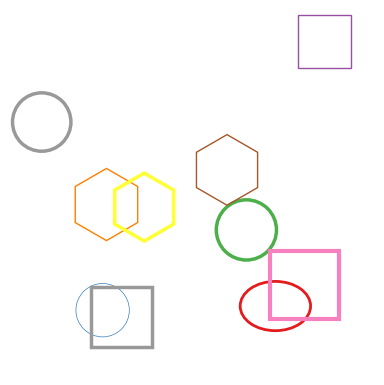[{"shape": "oval", "thickness": 2, "radius": 0.46, "center": [0.715, 0.205]}, {"shape": "circle", "thickness": 0.5, "radius": 0.35, "center": [0.267, 0.194]}, {"shape": "circle", "thickness": 2.5, "radius": 0.39, "center": [0.64, 0.403]}, {"shape": "square", "thickness": 1, "radius": 0.34, "center": [0.842, 0.893]}, {"shape": "hexagon", "thickness": 1, "radius": 0.47, "center": [0.277, 0.469]}, {"shape": "hexagon", "thickness": 2.5, "radius": 0.44, "center": [0.374, 0.462]}, {"shape": "hexagon", "thickness": 1, "radius": 0.46, "center": [0.59, 0.559]}, {"shape": "square", "thickness": 3, "radius": 0.44, "center": [0.791, 0.259]}, {"shape": "square", "thickness": 2.5, "radius": 0.39, "center": [0.316, 0.177]}, {"shape": "circle", "thickness": 2.5, "radius": 0.38, "center": [0.108, 0.683]}]